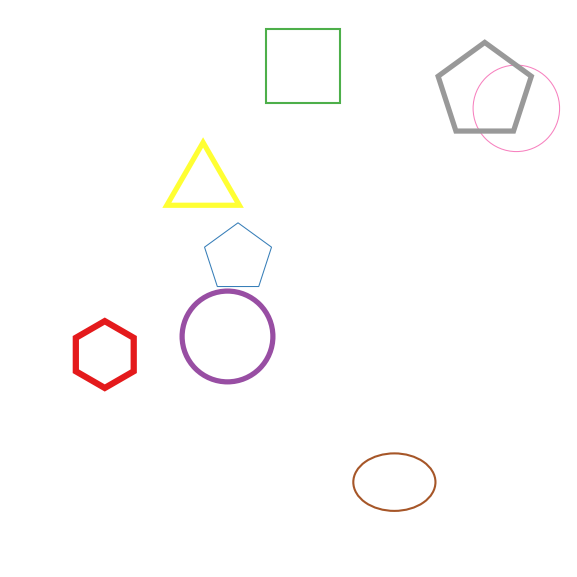[{"shape": "hexagon", "thickness": 3, "radius": 0.29, "center": [0.181, 0.385]}, {"shape": "pentagon", "thickness": 0.5, "radius": 0.3, "center": [0.412, 0.552]}, {"shape": "square", "thickness": 1, "radius": 0.32, "center": [0.525, 0.885]}, {"shape": "circle", "thickness": 2.5, "radius": 0.39, "center": [0.394, 0.416]}, {"shape": "triangle", "thickness": 2.5, "radius": 0.36, "center": [0.352, 0.68]}, {"shape": "oval", "thickness": 1, "radius": 0.36, "center": [0.683, 0.164]}, {"shape": "circle", "thickness": 0.5, "radius": 0.37, "center": [0.894, 0.812]}, {"shape": "pentagon", "thickness": 2.5, "radius": 0.42, "center": [0.839, 0.841]}]